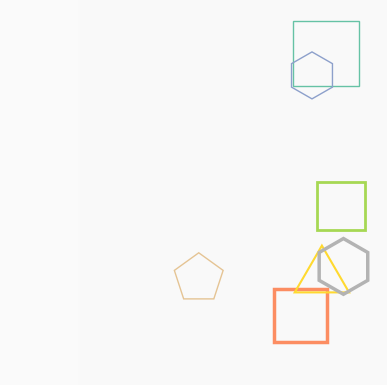[{"shape": "square", "thickness": 1, "radius": 0.42, "center": [0.842, 0.861]}, {"shape": "square", "thickness": 2.5, "radius": 0.34, "center": [0.776, 0.182]}, {"shape": "hexagon", "thickness": 1, "radius": 0.3, "center": [0.805, 0.804]}, {"shape": "square", "thickness": 2, "radius": 0.31, "center": [0.88, 0.465]}, {"shape": "triangle", "thickness": 1.5, "radius": 0.4, "center": [0.831, 0.281]}, {"shape": "pentagon", "thickness": 1, "radius": 0.33, "center": [0.513, 0.277]}, {"shape": "hexagon", "thickness": 2.5, "radius": 0.36, "center": [0.886, 0.308]}]